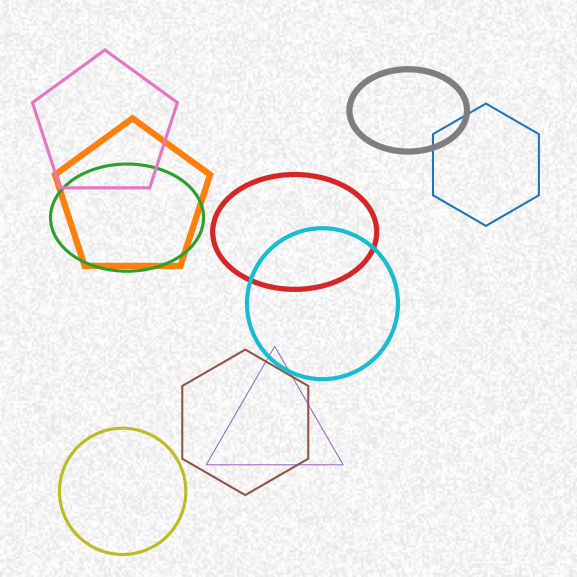[{"shape": "hexagon", "thickness": 1, "radius": 0.53, "center": [0.841, 0.714]}, {"shape": "pentagon", "thickness": 3, "radius": 0.71, "center": [0.23, 0.653]}, {"shape": "oval", "thickness": 1.5, "radius": 0.66, "center": [0.22, 0.622]}, {"shape": "oval", "thickness": 2.5, "radius": 0.71, "center": [0.51, 0.598]}, {"shape": "triangle", "thickness": 0.5, "radius": 0.68, "center": [0.476, 0.263]}, {"shape": "hexagon", "thickness": 1, "radius": 0.63, "center": [0.425, 0.268]}, {"shape": "pentagon", "thickness": 1.5, "radius": 0.66, "center": [0.182, 0.781]}, {"shape": "oval", "thickness": 3, "radius": 0.51, "center": [0.707, 0.808]}, {"shape": "circle", "thickness": 1.5, "radius": 0.55, "center": [0.212, 0.148]}, {"shape": "circle", "thickness": 2, "radius": 0.65, "center": [0.558, 0.473]}]